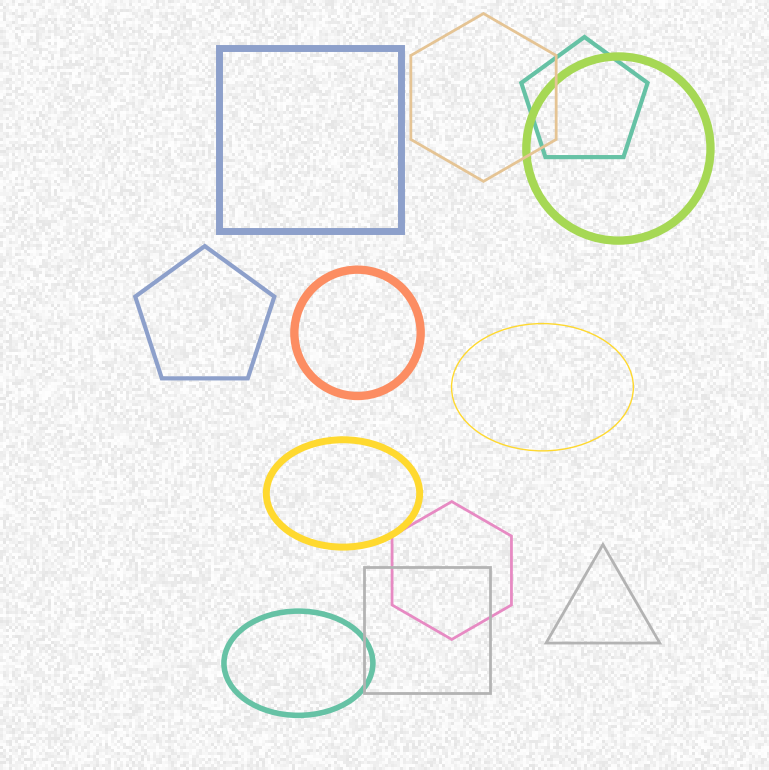[{"shape": "oval", "thickness": 2, "radius": 0.48, "center": [0.388, 0.139]}, {"shape": "pentagon", "thickness": 1.5, "radius": 0.43, "center": [0.759, 0.866]}, {"shape": "circle", "thickness": 3, "radius": 0.41, "center": [0.464, 0.568]}, {"shape": "square", "thickness": 2.5, "radius": 0.59, "center": [0.403, 0.819]}, {"shape": "pentagon", "thickness": 1.5, "radius": 0.47, "center": [0.266, 0.585]}, {"shape": "hexagon", "thickness": 1, "radius": 0.45, "center": [0.587, 0.259]}, {"shape": "circle", "thickness": 3, "radius": 0.6, "center": [0.803, 0.807]}, {"shape": "oval", "thickness": 0.5, "radius": 0.59, "center": [0.704, 0.497]}, {"shape": "oval", "thickness": 2.5, "radius": 0.5, "center": [0.445, 0.359]}, {"shape": "hexagon", "thickness": 1, "radius": 0.54, "center": [0.628, 0.873]}, {"shape": "triangle", "thickness": 1, "radius": 0.43, "center": [0.783, 0.208]}, {"shape": "square", "thickness": 1, "radius": 0.41, "center": [0.554, 0.182]}]